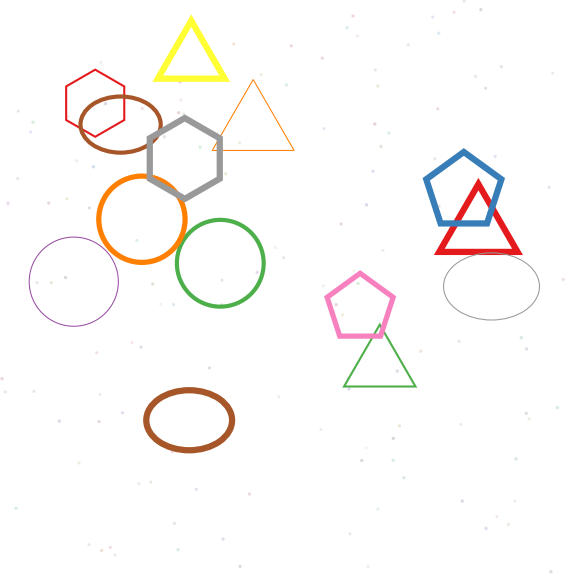[{"shape": "triangle", "thickness": 3, "radius": 0.39, "center": [0.828, 0.602]}, {"shape": "hexagon", "thickness": 1, "radius": 0.29, "center": [0.165, 0.82]}, {"shape": "pentagon", "thickness": 3, "radius": 0.34, "center": [0.803, 0.668]}, {"shape": "triangle", "thickness": 1, "radius": 0.36, "center": [0.658, 0.366]}, {"shape": "circle", "thickness": 2, "radius": 0.38, "center": [0.381, 0.543]}, {"shape": "circle", "thickness": 0.5, "radius": 0.39, "center": [0.128, 0.511]}, {"shape": "triangle", "thickness": 0.5, "radius": 0.41, "center": [0.438, 0.78]}, {"shape": "circle", "thickness": 2.5, "radius": 0.37, "center": [0.246, 0.619]}, {"shape": "triangle", "thickness": 3, "radius": 0.33, "center": [0.331, 0.896]}, {"shape": "oval", "thickness": 2, "radius": 0.35, "center": [0.209, 0.783]}, {"shape": "oval", "thickness": 3, "radius": 0.37, "center": [0.328, 0.271]}, {"shape": "pentagon", "thickness": 2.5, "radius": 0.3, "center": [0.624, 0.466]}, {"shape": "oval", "thickness": 0.5, "radius": 0.42, "center": [0.851, 0.503]}, {"shape": "hexagon", "thickness": 3, "radius": 0.35, "center": [0.32, 0.725]}]